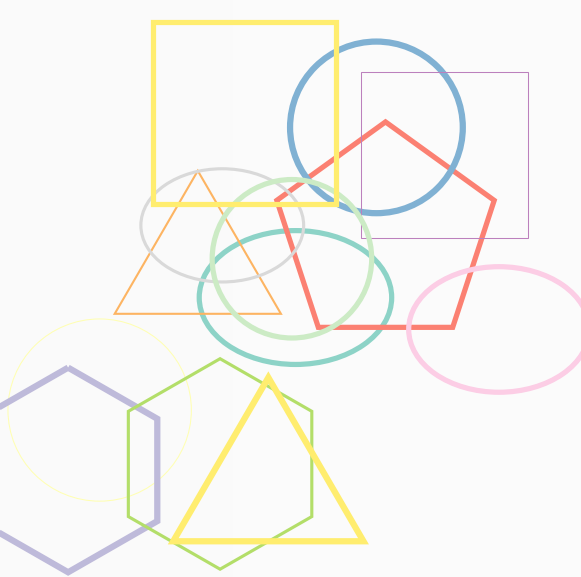[{"shape": "oval", "thickness": 2.5, "radius": 0.83, "center": [0.508, 0.484]}, {"shape": "circle", "thickness": 0.5, "radius": 0.79, "center": [0.171, 0.289]}, {"shape": "hexagon", "thickness": 3, "radius": 0.89, "center": [0.117, 0.185]}, {"shape": "pentagon", "thickness": 2.5, "radius": 0.98, "center": [0.663, 0.591]}, {"shape": "circle", "thickness": 3, "radius": 0.74, "center": [0.648, 0.779]}, {"shape": "triangle", "thickness": 1, "radius": 0.83, "center": [0.34, 0.538]}, {"shape": "hexagon", "thickness": 1.5, "radius": 0.91, "center": [0.379, 0.196]}, {"shape": "oval", "thickness": 2.5, "radius": 0.78, "center": [0.858, 0.429]}, {"shape": "oval", "thickness": 1.5, "radius": 0.7, "center": [0.382, 0.609]}, {"shape": "square", "thickness": 0.5, "radius": 0.72, "center": [0.765, 0.73]}, {"shape": "circle", "thickness": 2.5, "radius": 0.69, "center": [0.502, 0.551]}, {"shape": "triangle", "thickness": 3, "radius": 0.95, "center": [0.462, 0.156]}, {"shape": "square", "thickness": 2.5, "radius": 0.78, "center": [0.42, 0.804]}]